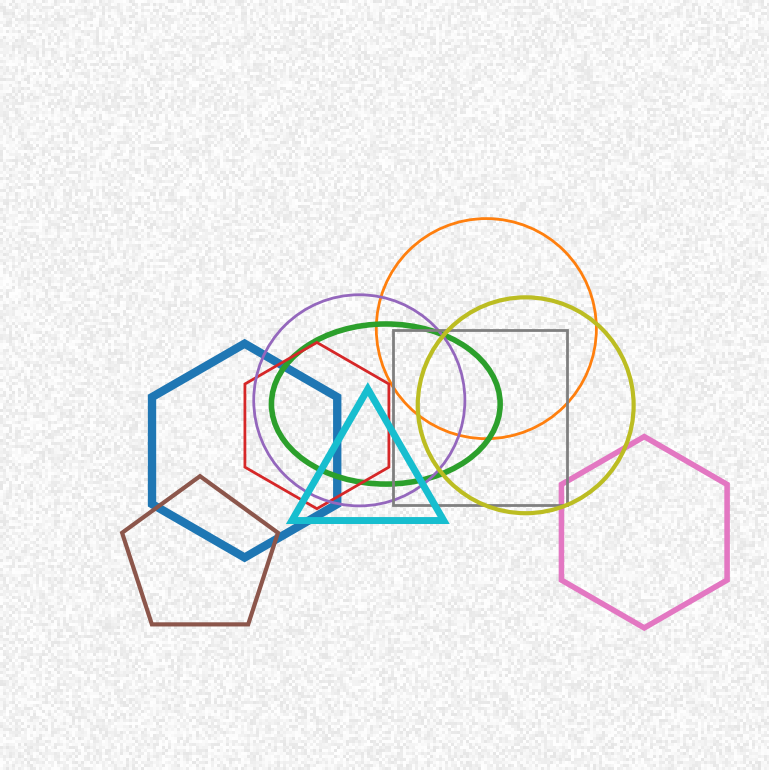[{"shape": "hexagon", "thickness": 3, "radius": 0.69, "center": [0.318, 0.415]}, {"shape": "circle", "thickness": 1, "radius": 0.71, "center": [0.632, 0.573]}, {"shape": "oval", "thickness": 2, "radius": 0.74, "center": [0.501, 0.475]}, {"shape": "hexagon", "thickness": 1, "radius": 0.54, "center": [0.412, 0.447]}, {"shape": "circle", "thickness": 1, "radius": 0.69, "center": [0.467, 0.48]}, {"shape": "pentagon", "thickness": 1.5, "radius": 0.53, "center": [0.26, 0.275]}, {"shape": "hexagon", "thickness": 2, "radius": 0.62, "center": [0.837, 0.309]}, {"shape": "square", "thickness": 1, "radius": 0.57, "center": [0.623, 0.458]}, {"shape": "circle", "thickness": 1.5, "radius": 0.7, "center": [0.683, 0.474]}, {"shape": "triangle", "thickness": 2.5, "radius": 0.57, "center": [0.478, 0.381]}]